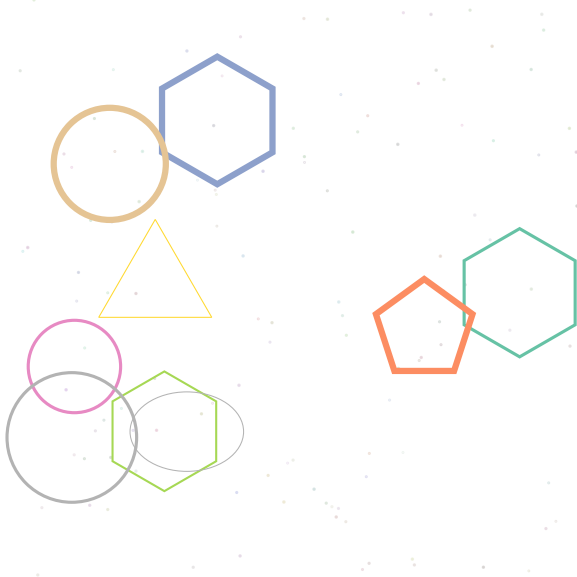[{"shape": "hexagon", "thickness": 1.5, "radius": 0.55, "center": [0.9, 0.492]}, {"shape": "pentagon", "thickness": 3, "radius": 0.44, "center": [0.735, 0.428]}, {"shape": "hexagon", "thickness": 3, "radius": 0.55, "center": [0.376, 0.791]}, {"shape": "circle", "thickness": 1.5, "radius": 0.4, "center": [0.129, 0.364]}, {"shape": "hexagon", "thickness": 1, "radius": 0.52, "center": [0.285, 0.252]}, {"shape": "triangle", "thickness": 0.5, "radius": 0.57, "center": [0.269, 0.506]}, {"shape": "circle", "thickness": 3, "radius": 0.49, "center": [0.19, 0.715]}, {"shape": "oval", "thickness": 0.5, "radius": 0.49, "center": [0.323, 0.252]}, {"shape": "circle", "thickness": 1.5, "radius": 0.56, "center": [0.124, 0.242]}]